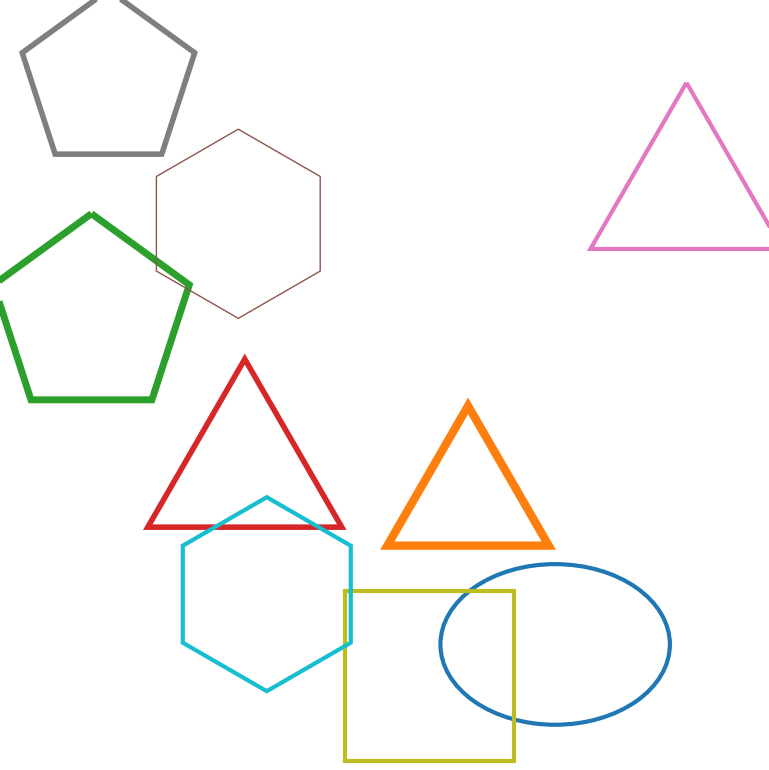[{"shape": "oval", "thickness": 1.5, "radius": 0.75, "center": [0.721, 0.163]}, {"shape": "triangle", "thickness": 3, "radius": 0.6, "center": [0.608, 0.352]}, {"shape": "pentagon", "thickness": 2.5, "radius": 0.67, "center": [0.119, 0.589]}, {"shape": "triangle", "thickness": 2, "radius": 0.73, "center": [0.318, 0.388]}, {"shape": "hexagon", "thickness": 0.5, "radius": 0.61, "center": [0.309, 0.709]}, {"shape": "triangle", "thickness": 1.5, "radius": 0.72, "center": [0.892, 0.749]}, {"shape": "pentagon", "thickness": 2, "radius": 0.59, "center": [0.141, 0.895]}, {"shape": "square", "thickness": 1.5, "radius": 0.55, "center": [0.558, 0.122]}, {"shape": "hexagon", "thickness": 1.5, "radius": 0.63, "center": [0.346, 0.228]}]